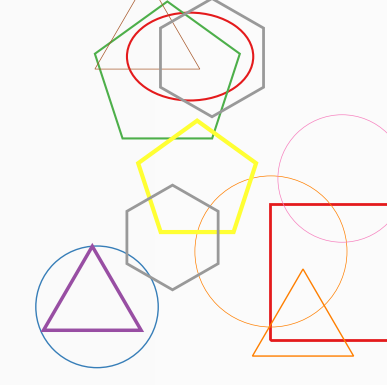[{"shape": "square", "thickness": 2, "radius": 0.89, "center": [0.874, 0.293]}, {"shape": "oval", "thickness": 1.5, "radius": 0.81, "center": [0.491, 0.853]}, {"shape": "circle", "thickness": 1, "radius": 0.79, "center": [0.25, 0.203]}, {"shape": "pentagon", "thickness": 1.5, "radius": 0.98, "center": [0.432, 0.8]}, {"shape": "triangle", "thickness": 2.5, "radius": 0.73, "center": [0.238, 0.215]}, {"shape": "circle", "thickness": 0.5, "radius": 0.98, "center": [0.699, 0.347]}, {"shape": "triangle", "thickness": 1, "radius": 0.75, "center": [0.782, 0.151]}, {"shape": "pentagon", "thickness": 3, "radius": 0.8, "center": [0.509, 0.527]}, {"shape": "triangle", "thickness": 0.5, "radius": 0.78, "center": [0.38, 0.899]}, {"shape": "circle", "thickness": 0.5, "radius": 0.83, "center": [0.883, 0.536]}, {"shape": "hexagon", "thickness": 2, "radius": 0.77, "center": [0.547, 0.85]}, {"shape": "hexagon", "thickness": 2, "radius": 0.68, "center": [0.445, 0.383]}]